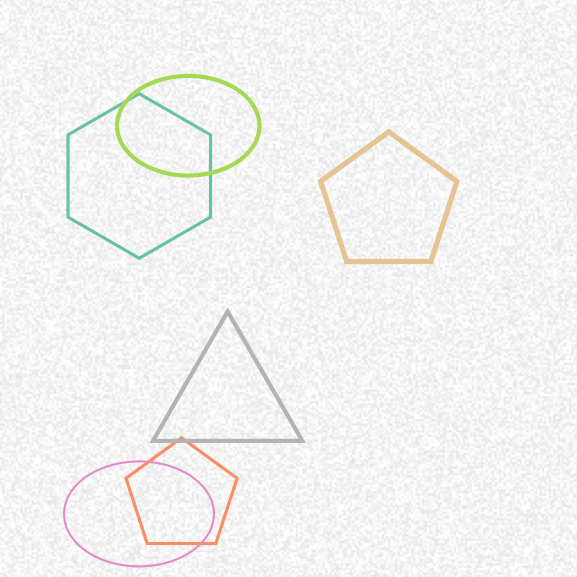[{"shape": "hexagon", "thickness": 1.5, "radius": 0.71, "center": [0.241, 0.694]}, {"shape": "pentagon", "thickness": 1.5, "radius": 0.51, "center": [0.314, 0.14]}, {"shape": "oval", "thickness": 1, "radius": 0.65, "center": [0.241, 0.109]}, {"shape": "oval", "thickness": 2, "radius": 0.62, "center": [0.326, 0.781]}, {"shape": "pentagon", "thickness": 2.5, "radius": 0.62, "center": [0.673, 0.647]}, {"shape": "triangle", "thickness": 2, "radius": 0.75, "center": [0.394, 0.31]}]